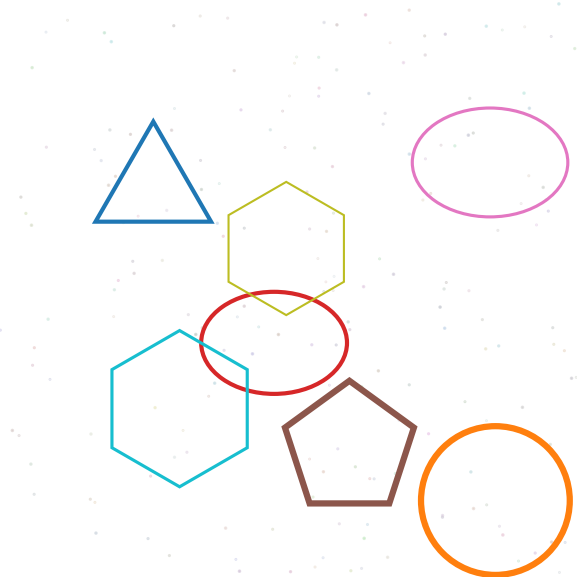[{"shape": "triangle", "thickness": 2, "radius": 0.58, "center": [0.265, 0.673]}, {"shape": "circle", "thickness": 3, "radius": 0.64, "center": [0.858, 0.132]}, {"shape": "oval", "thickness": 2, "radius": 0.63, "center": [0.475, 0.405]}, {"shape": "pentagon", "thickness": 3, "radius": 0.59, "center": [0.605, 0.222]}, {"shape": "oval", "thickness": 1.5, "radius": 0.67, "center": [0.849, 0.718]}, {"shape": "hexagon", "thickness": 1, "radius": 0.58, "center": [0.496, 0.569]}, {"shape": "hexagon", "thickness": 1.5, "radius": 0.68, "center": [0.311, 0.291]}]